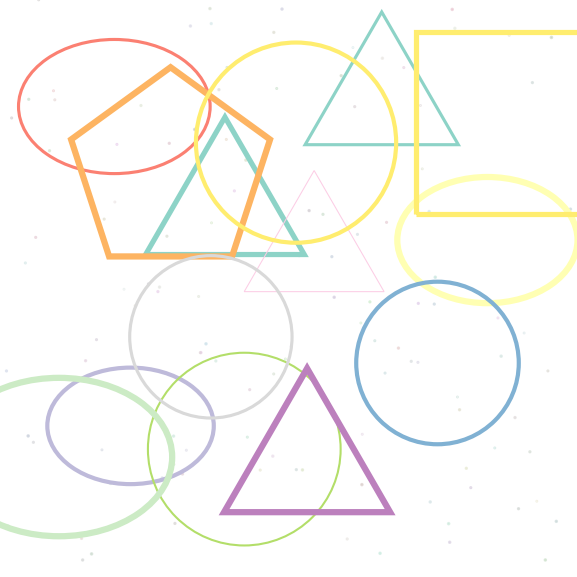[{"shape": "triangle", "thickness": 2.5, "radius": 0.79, "center": [0.39, 0.638]}, {"shape": "triangle", "thickness": 1.5, "radius": 0.77, "center": [0.661, 0.825]}, {"shape": "oval", "thickness": 3, "radius": 0.78, "center": [0.844, 0.583]}, {"shape": "oval", "thickness": 2, "radius": 0.72, "center": [0.226, 0.262]}, {"shape": "oval", "thickness": 1.5, "radius": 0.83, "center": [0.198, 0.815]}, {"shape": "circle", "thickness": 2, "radius": 0.7, "center": [0.758, 0.371]}, {"shape": "pentagon", "thickness": 3, "radius": 0.91, "center": [0.295, 0.702]}, {"shape": "circle", "thickness": 1, "radius": 0.83, "center": [0.423, 0.221]}, {"shape": "triangle", "thickness": 0.5, "radius": 0.7, "center": [0.544, 0.564]}, {"shape": "circle", "thickness": 1.5, "radius": 0.7, "center": [0.365, 0.416]}, {"shape": "triangle", "thickness": 3, "radius": 0.83, "center": [0.532, 0.195]}, {"shape": "oval", "thickness": 3, "radius": 0.98, "center": [0.102, 0.208]}, {"shape": "square", "thickness": 2.5, "radius": 0.79, "center": [0.877, 0.786]}, {"shape": "circle", "thickness": 2, "radius": 0.87, "center": [0.513, 0.752]}]